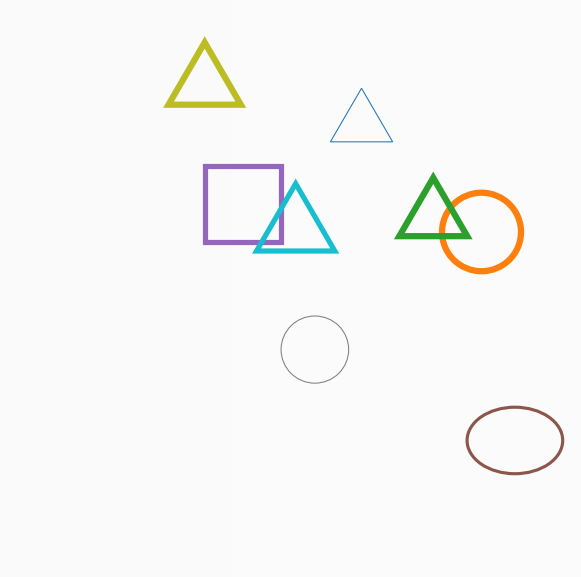[{"shape": "triangle", "thickness": 0.5, "radius": 0.31, "center": [0.622, 0.784]}, {"shape": "circle", "thickness": 3, "radius": 0.34, "center": [0.828, 0.597]}, {"shape": "triangle", "thickness": 3, "radius": 0.34, "center": [0.745, 0.624]}, {"shape": "square", "thickness": 2.5, "radius": 0.33, "center": [0.418, 0.646]}, {"shape": "oval", "thickness": 1.5, "radius": 0.41, "center": [0.886, 0.236]}, {"shape": "circle", "thickness": 0.5, "radius": 0.29, "center": [0.542, 0.394]}, {"shape": "triangle", "thickness": 3, "radius": 0.36, "center": [0.352, 0.854]}, {"shape": "triangle", "thickness": 2.5, "radius": 0.39, "center": [0.509, 0.603]}]